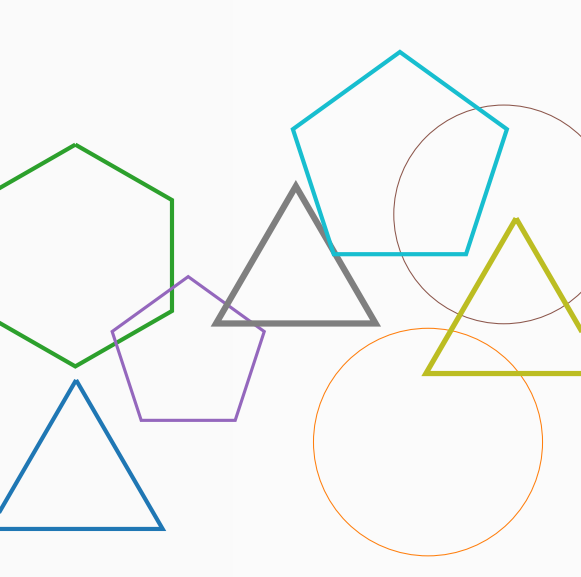[{"shape": "triangle", "thickness": 2, "radius": 0.86, "center": [0.131, 0.169]}, {"shape": "circle", "thickness": 0.5, "radius": 0.99, "center": [0.736, 0.234]}, {"shape": "hexagon", "thickness": 2, "radius": 0.96, "center": [0.13, 0.557]}, {"shape": "pentagon", "thickness": 1.5, "radius": 0.69, "center": [0.324, 0.383]}, {"shape": "circle", "thickness": 0.5, "radius": 0.95, "center": [0.867, 0.628]}, {"shape": "triangle", "thickness": 3, "radius": 0.79, "center": [0.509, 0.518]}, {"shape": "triangle", "thickness": 2.5, "radius": 0.9, "center": [0.888, 0.442]}, {"shape": "pentagon", "thickness": 2, "radius": 0.97, "center": [0.688, 0.716]}]